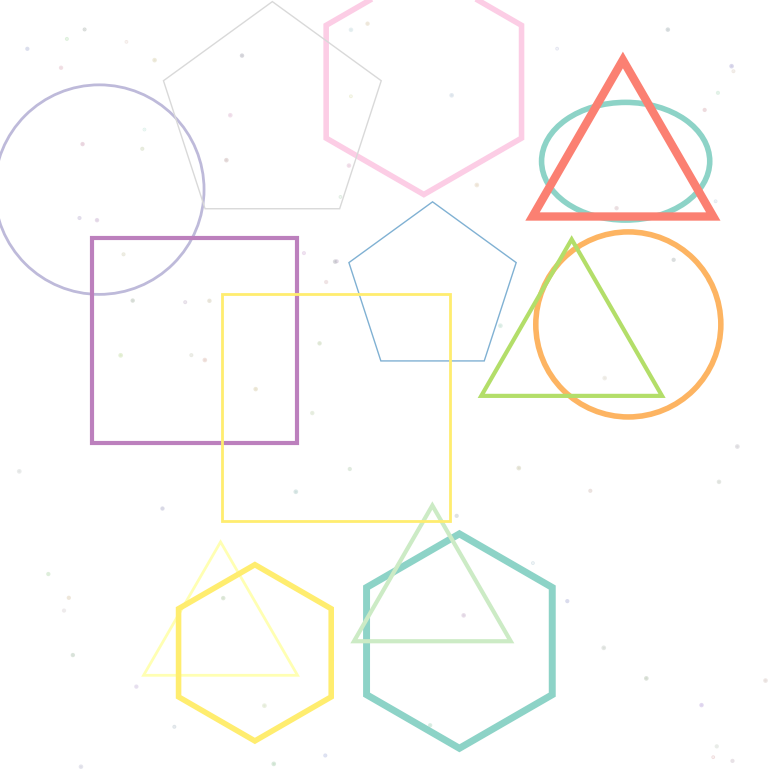[{"shape": "oval", "thickness": 2, "radius": 0.55, "center": [0.813, 0.791]}, {"shape": "hexagon", "thickness": 2.5, "radius": 0.7, "center": [0.597, 0.167]}, {"shape": "triangle", "thickness": 1, "radius": 0.58, "center": [0.286, 0.181]}, {"shape": "circle", "thickness": 1, "radius": 0.68, "center": [0.129, 0.754]}, {"shape": "triangle", "thickness": 3, "radius": 0.68, "center": [0.809, 0.787]}, {"shape": "pentagon", "thickness": 0.5, "radius": 0.57, "center": [0.562, 0.624]}, {"shape": "circle", "thickness": 2, "radius": 0.6, "center": [0.816, 0.579]}, {"shape": "triangle", "thickness": 1.5, "radius": 0.68, "center": [0.742, 0.554]}, {"shape": "hexagon", "thickness": 2, "radius": 0.73, "center": [0.55, 0.894]}, {"shape": "pentagon", "thickness": 0.5, "radius": 0.74, "center": [0.354, 0.849]}, {"shape": "square", "thickness": 1.5, "radius": 0.67, "center": [0.252, 0.557]}, {"shape": "triangle", "thickness": 1.5, "radius": 0.59, "center": [0.561, 0.226]}, {"shape": "square", "thickness": 1, "radius": 0.74, "center": [0.437, 0.471]}, {"shape": "hexagon", "thickness": 2, "radius": 0.57, "center": [0.331, 0.152]}]